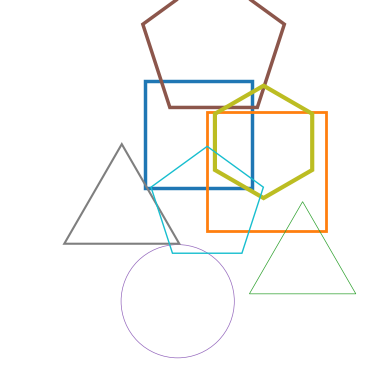[{"shape": "square", "thickness": 2.5, "radius": 0.7, "center": [0.516, 0.65]}, {"shape": "square", "thickness": 2, "radius": 0.77, "center": [0.693, 0.555]}, {"shape": "triangle", "thickness": 0.5, "radius": 0.8, "center": [0.786, 0.317]}, {"shape": "circle", "thickness": 0.5, "radius": 0.74, "center": [0.462, 0.218]}, {"shape": "pentagon", "thickness": 2.5, "radius": 0.97, "center": [0.555, 0.877]}, {"shape": "triangle", "thickness": 1.5, "radius": 0.86, "center": [0.316, 0.453]}, {"shape": "hexagon", "thickness": 3, "radius": 0.73, "center": [0.685, 0.632]}, {"shape": "pentagon", "thickness": 1, "radius": 0.77, "center": [0.538, 0.466]}]